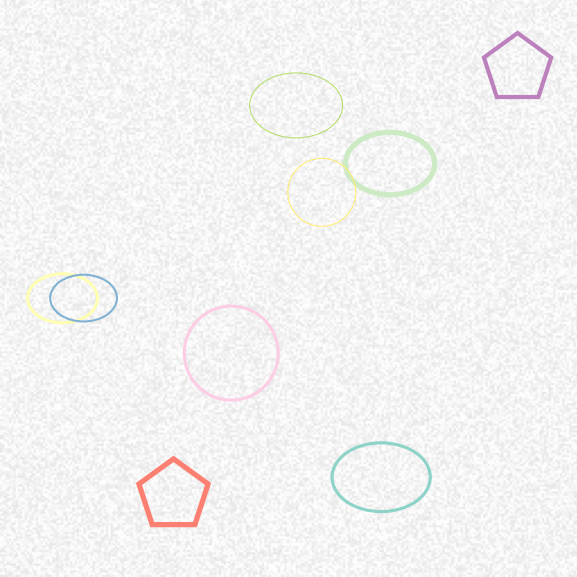[{"shape": "oval", "thickness": 1.5, "radius": 0.43, "center": [0.66, 0.173]}, {"shape": "oval", "thickness": 1.5, "radius": 0.3, "center": [0.108, 0.483]}, {"shape": "pentagon", "thickness": 2.5, "radius": 0.31, "center": [0.3, 0.142]}, {"shape": "oval", "thickness": 1, "radius": 0.29, "center": [0.145, 0.483]}, {"shape": "oval", "thickness": 0.5, "radius": 0.4, "center": [0.513, 0.817]}, {"shape": "circle", "thickness": 1.5, "radius": 0.41, "center": [0.4, 0.388]}, {"shape": "pentagon", "thickness": 2, "radius": 0.31, "center": [0.896, 0.881]}, {"shape": "oval", "thickness": 2.5, "radius": 0.39, "center": [0.675, 0.716]}, {"shape": "circle", "thickness": 0.5, "radius": 0.29, "center": [0.557, 0.666]}]